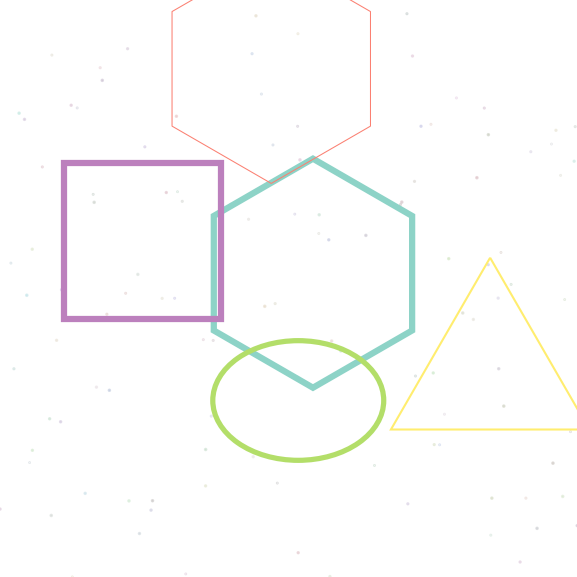[{"shape": "hexagon", "thickness": 3, "radius": 0.99, "center": [0.542, 0.526]}, {"shape": "hexagon", "thickness": 0.5, "radius": 0.99, "center": [0.47, 0.88]}, {"shape": "oval", "thickness": 2.5, "radius": 0.74, "center": [0.516, 0.306]}, {"shape": "square", "thickness": 3, "radius": 0.68, "center": [0.247, 0.582]}, {"shape": "triangle", "thickness": 1, "radius": 0.99, "center": [0.849, 0.355]}]